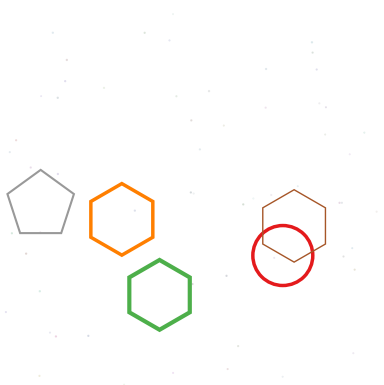[{"shape": "circle", "thickness": 2.5, "radius": 0.39, "center": [0.735, 0.336]}, {"shape": "hexagon", "thickness": 3, "radius": 0.45, "center": [0.414, 0.234]}, {"shape": "hexagon", "thickness": 2.5, "radius": 0.46, "center": [0.316, 0.43]}, {"shape": "hexagon", "thickness": 1, "radius": 0.47, "center": [0.764, 0.413]}, {"shape": "pentagon", "thickness": 1.5, "radius": 0.45, "center": [0.106, 0.468]}]